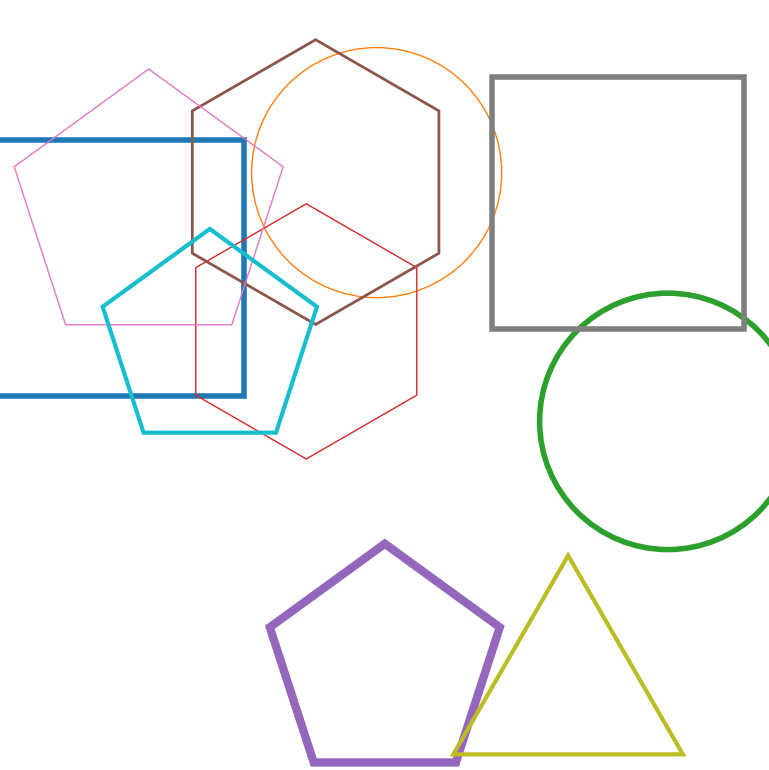[{"shape": "square", "thickness": 2, "radius": 0.83, "center": [0.151, 0.652]}, {"shape": "circle", "thickness": 0.5, "radius": 0.81, "center": [0.489, 0.776]}, {"shape": "circle", "thickness": 2, "radius": 0.83, "center": [0.867, 0.453]}, {"shape": "hexagon", "thickness": 0.5, "radius": 0.83, "center": [0.398, 0.57]}, {"shape": "pentagon", "thickness": 3, "radius": 0.79, "center": [0.5, 0.137]}, {"shape": "hexagon", "thickness": 1, "radius": 0.92, "center": [0.41, 0.764]}, {"shape": "pentagon", "thickness": 0.5, "radius": 0.92, "center": [0.193, 0.727]}, {"shape": "square", "thickness": 2, "radius": 0.82, "center": [0.802, 0.737]}, {"shape": "triangle", "thickness": 1.5, "radius": 0.86, "center": [0.738, 0.106]}, {"shape": "pentagon", "thickness": 1.5, "radius": 0.73, "center": [0.272, 0.556]}]